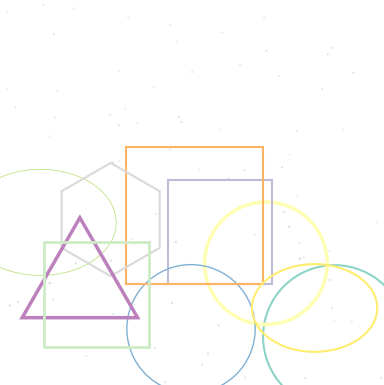[{"shape": "circle", "thickness": 1.5, "radius": 0.93, "center": [0.869, 0.125]}, {"shape": "circle", "thickness": 2.5, "radius": 0.8, "center": [0.691, 0.316]}, {"shape": "square", "thickness": 1.5, "radius": 0.68, "center": [0.571, 0.398]}, {"shape": "circle", "thickness": 1, "radius": 0.83, "center": [0.496, 0.146]}, {"shape": "square", "thickness": 1.5, "radius": 0.89, "center": [0.506, 0.44]}, {"shape": "oval", "thickness": 0.5, "radius": 0.98, "center": [0.105, 0.422]}, {"shape": "hexagon", "thickness": 1.5, "radius": 0.74, "center": [0.287, 0.43]}, {"shape": "triangle", "thickness": 2.5, "radius": 0.87, "center": [0.207, 0.261]}, {"shape": "square", "thickness": 2, "radius": 0.68, "center": [0.25, 0.235]}, {"shape": "oval", "thickness": 1.5, "radius": 0.81, "center": [0.817, 0.2]}]